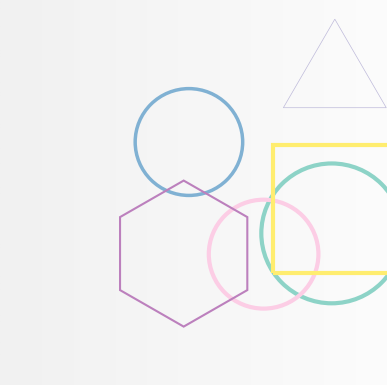[{"shape": "circle", "thickness": 3, "radius": 0.91, "center": [0.856, 0.394]}, {"shape": "triangle", "thickness": 0.5, "radius": 0.77, "center": [0.864, 0.797]}, {"shape": "circle", "thickness": 2.5, "radius": 0.69, "center": [0.488, 0.631]}, {"shape": "circle", "thickness": 3, "radius": 0.71, "center": [0.68, 0.34]}, {"shape": "hexagon", "thickness": 1.5, "radius": 0.95, "center": [0.474, 0.341]}, {"shape": "square", "thickness": 3, "radius": 0.83, "center": [0.869, 0.457]}]